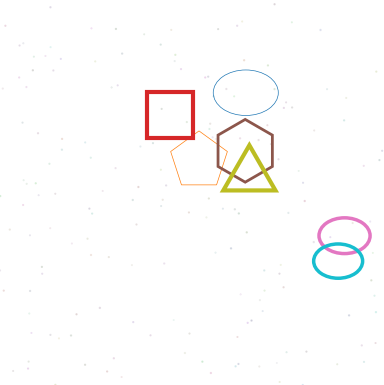[{"shape": "oval", "thickness": 0.5, "radius": 0.42, "center": [0.638, 0.759]}, {"shape": "pentagon", "thickness": 0.5, "radius": 0.39, "center": [0.517, 0.582]}, {"shape": "square", "thickness": 3, "radius": 0.3, "center": [0.442, 0.7]}, {"shape": "hexagon", "thickness": 2, "radius": 0.41, "center": [0.637, 0.608]}, {"shape": "oval", "thickness": 2.5, "radius": 0.33, "center": [0.895, 0.388]}, {"shape": "triangle", "thickness": 3, "radius": 0.39, "center": [0.648, 0.544]}, {"shape": "oval", "thickness": 2.5, "radius": 0.32, "center": [0.878, 0.322]}]